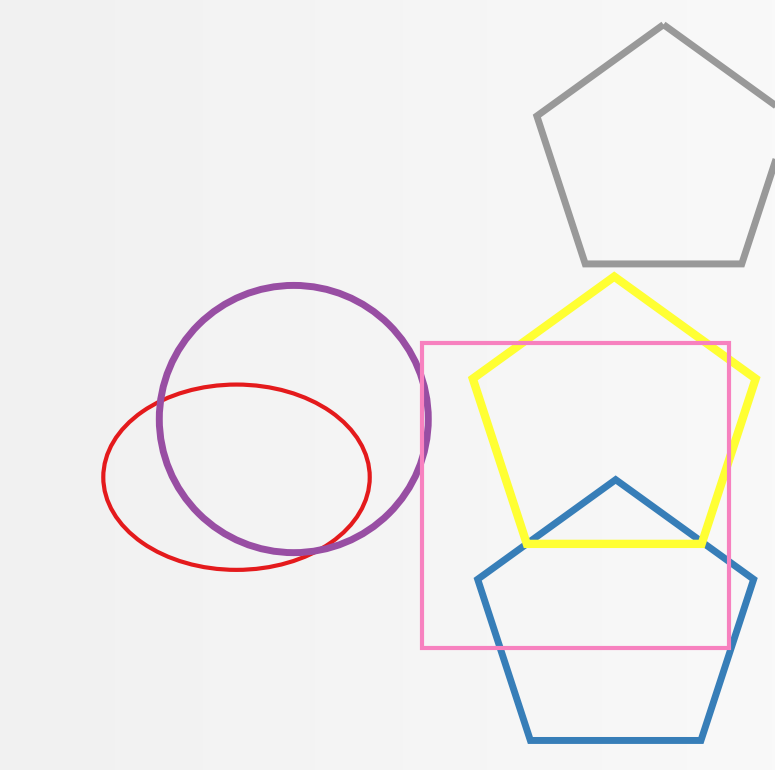[{"shape": "oval", "thickness": 1.5, "radius": 0.86, "center": [0.305, 0.38]}, {"shape": "pentagon", "thickness": 2.5, "radius": 0.94, "center": [0.794, 0.19]}, {"shape": "circle", "thickness": 2.5, "radius": 0.87, "center": [0.379, 0.456]}, {"shape": "pentagon", "thickness": 3, "radius": 0.96, "center": [0.793, 0.449]}, {"shape": "square", "thickness": 1.5, "radius": 0.99, "center": [0.742, 0.357]}, {"shape": "pentagon", "thickness": 2.5, "radius": 0.86, "center": [0.856, 0.796]}]